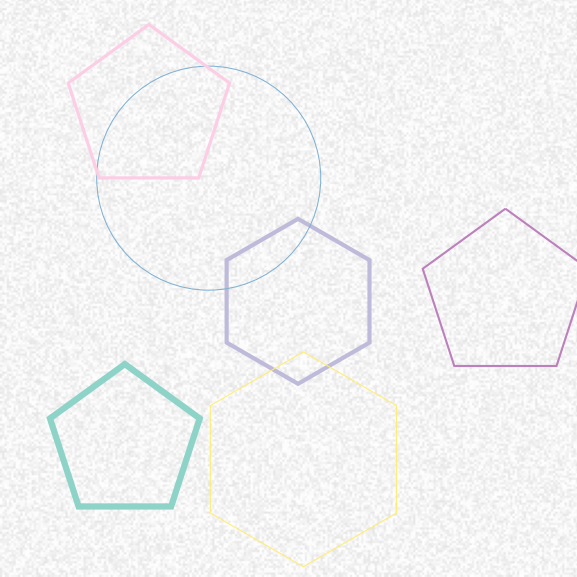[{"shape": "pentagon", "thickness": 3, "radius": 0.68, "center": [0.216, 0.232]}, {"shape": "hexagon", "thickness": 2, "radius": 0.71, "center": [0.516, 0.477]}, {"shape": "circle", "thickness": 0.5, "radius": 0.97, "center": [0.361, 0.691]}, {"shape": "pentagon", "thickness": 1.5, "radius": 0.73, "center": [0.258, 0.81]}, {"shape": "pentagon", "thickness": 1, "radius": 0.75, "center": [0.875, 0.487]}, {"shape": "hexagon", "thickness": 0.5, "radius": 0.93, "center": [0.525, 0.204]}]